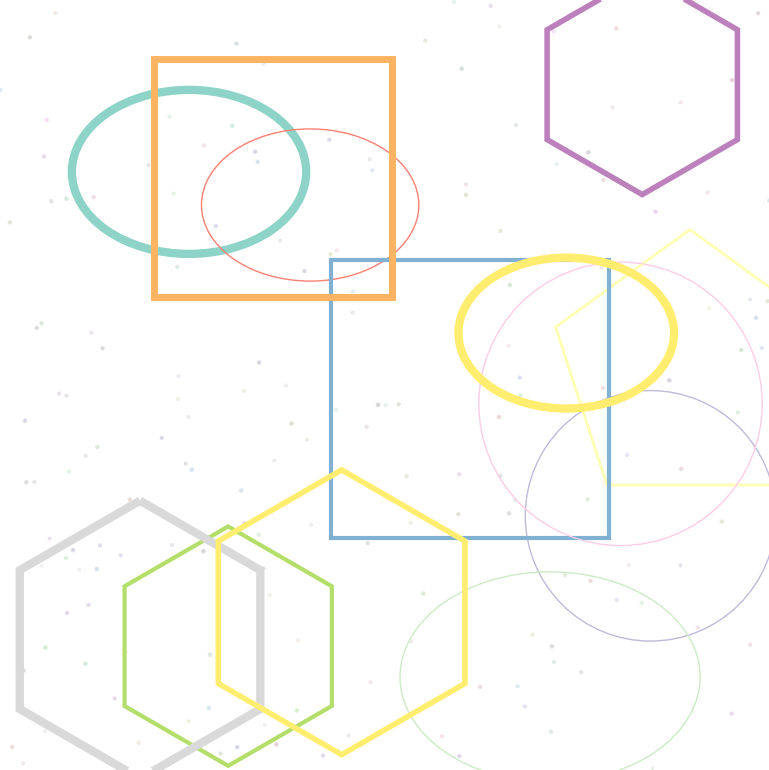[{"shape": "oval", "thickness": 3, "radius": 0.76, "center": [0.246, 0.777]}, {"shape": "pentagon", "thickness": 1, "radius": 0.92, "center": [0.896, 0.519]}, {"shape": "circle", "thickness": 0.5, "radius": 0.81, "center": [0.845, 0.33]}, {"shape": "oval", "thickness": 0.5, "radius": 0.71, "center": [0.403, 0.734]}, {"shape": "square", "thickness": 1.5, "radius": 0.9, "center": [0.61, 0.482]}, {"shape": "square", "thickness": 2.5, "radius": 0.77, "center": [0.355, 0.769]}, {"shape": "hexagon", "thickness": 1.5, "radius": 0.78, "center": [0.296, 0.161]}, {"shape": "circle", "thickness": 0.5, "radius": 0.92, "center": [0.806, 0.476]}, {"shape": "hexagon", "thickness": 3, "radius": 0.9, "center": [0.182, 0.169]}, {"shape": "hexagon", "thickness": 2, "radius": 0.71, "center": [0.834, 0.89]}, {"shape": "oval", "thickness": 0.5, "radius": 0.97, "center": [0.714, 0.121]}, {"shape": "hexagon", "thickness": 2, "radius": 0.92, "center": [0.444, 0.205]}, {"shape": "oval", "thickness": 3, "radius": 0.7, "center": [0.735, 0.567]}]